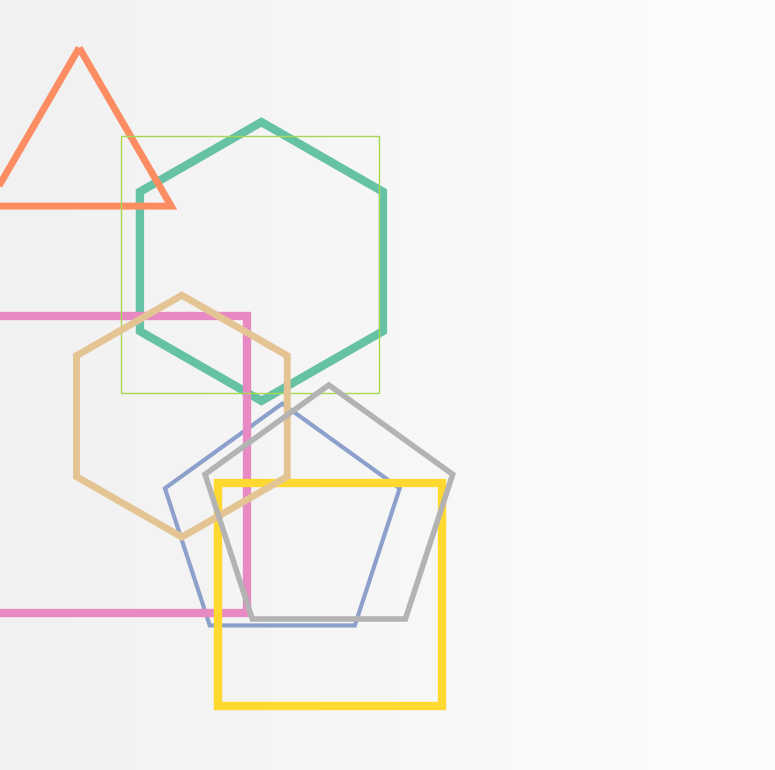[{"shape": "hexagon", "thickness": 3, "radius": 0.91, "center": [0.337, 0.66]}, {"shape": "triangle", "thickness": 2.5, "radius": 0.69, "center": [0.102, 0.801]}, {"shape": "pentagon", "thickness": 1.5, "radius": 0.8, "center": [0.364, 0.317]}, {"shape": "square", "thickness": 3, "radius": 0.96, "center": [0.125, 0.397]}, {"shape": "square", "thickness": 0.5, "radius": 0.83, "center": [0.323, 0.656]}, {"shape": "square", "thickness": 3, "radius": 0.72, "center": [0.426, 0.228]}, {"shape": "hexagon", "thickness": 2.5, "radius": 0.79, "center": [0.235, 0.46]}, {"shape": "pentagon", "thickness": 2, "radius": 0.84, "center": [0.424, 0.332]}]